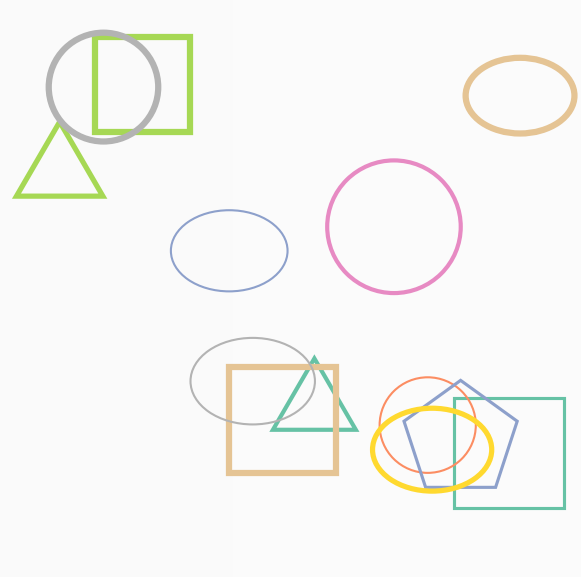[{"shape": "square", "thickness": 1.5, "radius": 0.48, "center": [0.876, 0.214]}, {"shape": "triangle", "thickness": 2, "radius": 0.41, "center": [0.541, 0.296]}, {"shape": "circle", "thickness": 1, "radius": 0.41, "center": [0.736, 0.263]}, {"shape": "oval", "thickness": 1, "radius": 0.5, "center": [0.394, 0.565]}, {"shape": "pentagon", "thickness": 1.5, "radius": 0.51, "center": [0.792, 0.238]}, {"shape": "circle", "thickness": 2, "radius": 0.57, "center": [0.678, 0.607]}, {"shape": "triangle", "thickness": 2.5, "radius": 0.43, "center": [0.103, 0.702]}, {"shape": "square", "thickness": 3, "radius": 0.41, "center": [0.245, 0.853]}, {"shape": "oval", "thickness": 2.5, "radius": 0.51, "center": [0.743, 0.22]}, {"shape": "oval", "thickness": 3, "radius": 0.47, "center": [0.895, 0.834]}, {"shape": "square", "thickness": 3, "radius": 0.46, "center": [0.486, 0.273]}, {"shape": "circle", "thickness": 3, "radius": 0.47, "center": [0.178, 0.848]}, {"shape": "oval", "thickness": 1, "radius": 0.54, "center": [0.435, 0.339]}]